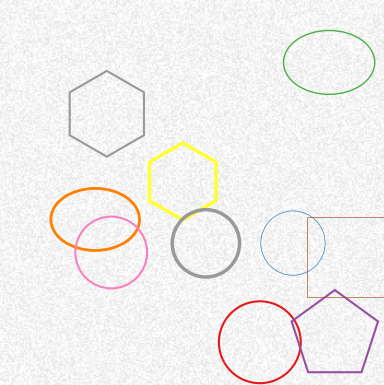[{"shape": "circle", "thickness": 1.5, "radius": 0.53, "center": [0.675, 0.111]}, {"shape": "circle", "thickness": 0.5, "radius": 0.42, "center": [0.761, 0.369]}, {"shape": "oval", "thickness": 1, "radius": 0.59, "center": [0.855, 0.838]}, {"shape": "pentagon", "thickness": 1.5, "radius": 0.59, "center": [0.87, 0.129]}, {"shape": "oval", "thickness": 2, "radius": 0.58, "center": [0.247, 0.43]}, {"shape": "hexagon", "thickness": 2.5, "radius": 0.5, "center": [0.475, 0.529]}, {"shape": "square", "thickness": 0.5, "radius": 0.52, "center": [0.9, 0.333]}, {"shape": "circle", "thickness": 1.5, "radius": 0.47, "center": [0.289, 0.344]}, {"shape": "circle", "thickness": 2.5, "radius": 0.44, "center": [0.535, 0.368]}, {"shape": "hexagon", "thickness": 1.5, "radius": 0.56, "center": [0.278, 0.704]}]